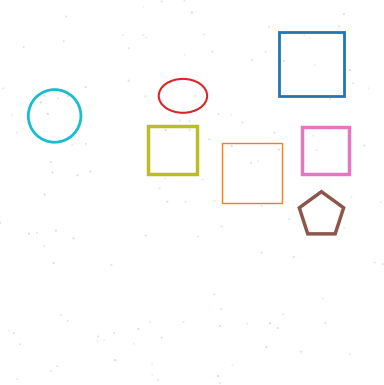[{"shape": "square", "thickness": 2, "radius": 0.42, "center": [0.809, 0.834]}, {"shape": "square", "thickness": 1, "radius": 0.39, "center": [0.654, 0.551]}, {"shape": "oval", "thickness": 1.5, "radius": 0.31, "center": [0.475, 0.751]}, {"shape": "pentagon", "thickness": 2.5, "radius": 0.3, "center": [0.835, 0.442]}, {"shape": "square", "thickness": 2.5, "radius": 0.31, "center": [0.845, 0.609]}, {"shape": "square", "thickness": 2.5, "radius": 0.31, "center": [0.448, 0.611]}, {"shape": "circle", "thickness": 2, "radius": 0.34, "center": [0.142, 0.699]}]